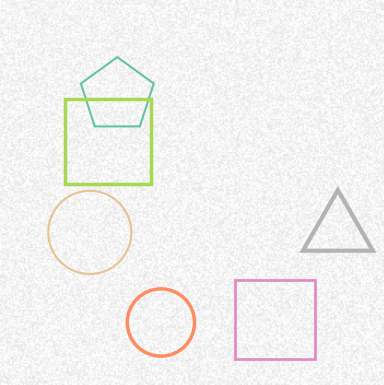[{"shape": "pentagon", "thickness": 1.5, "radius": 0.5, "center": [0.305, 0.752]}, {"shape": "circle", "thickness": 2.5, "radius": 0.44, "center": [0.418, 0.162]}, {"shape": "square", "thickness": 2, "radius": 0.52, "center": [0.714, 0.17]}, {"shape": "square", "thickness": 2.5, "radius": 0.56, "center": [0.281, 0.632]}, {"shape": "circle", "thickness": 1.5, "radius": 0.54, "center": [0.233, 0.396]}, {"shape": "triangle", "thickness": 3, "radius": 0.52, "center": [0.878, 0.401]}]